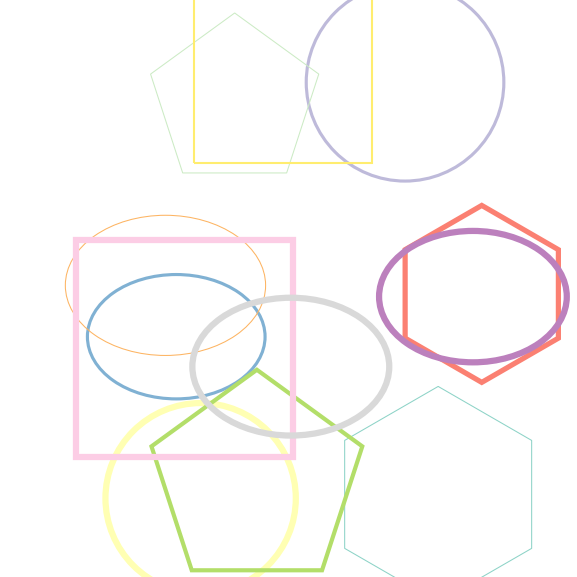[{"shape": "hexagon", "thickness": 0.5, "radius": 0.93, "center": [0.759, 0.143]}, {"shape": "circle", "thickness": 3, "radius": 0.82, "center": [0.347, 0.136]}, {"shape": "circle", "thickness": 1.5, "radius": 0.86, "center": [0.701, 0.857]}, {"shape": "hexagon", "thickness": 2.5, "radius": 0.77, "center": [0.834, 0.49]}, {"shape": "oval", "thickness": 1.5, "radius": 0.77, "center": [0.305, 0.416]}, {"shape": "oval", "thickness": 0.5, "radius": 0.87, "center": [0.287, 0.505]}, {"shape": "pentagon", "thickness": 2, "radius": 0.96, "center": [0.445, 0.167]}, {"shape": "square", "thickness": 3, "radius": 0.94, "center": [0.32, 0.396]}, {"shape": "oval", "thickness": 3, "radius": 0.85, "center": [0.504, 0.364]}, {"shape": "oval", "thickness": 3, "radius": 0.81, "center": [0.819, 0.485]}, {"shape": "pentagon", "thickness": 0.5, "radius": 0.77, "center": [0.406, 0.824]}, {"shape": "square", "thickness": 1, "radius": 0.77, "center": [0.49, 0.871]}]